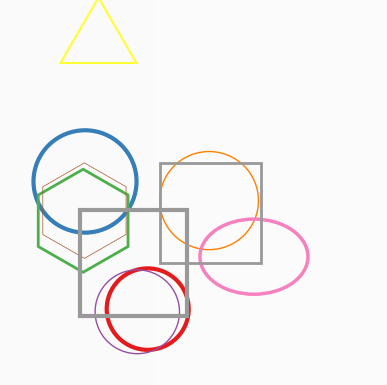[{"shape": "circle", "thickness": 3, "radius": 0.53, "center": [0.381, 0.197]}, {"shape": "circle", "thickness": 3, "radius": 0.66, "center": [0.219, 0.529]}, {"shape": "hexagon", "thickness": 2, "radius": 0.67, "center": [0.215, 0.427]}, {"shape": "circle", "thickness": 1, "radius": 0.54, "center": [0.354, 0.19]}, {"shape": "circle", "thickness": 1, "radius": 0.64, "center": [0.54, 0.479]}, {"shape": "triangle", "thickness": 1.5, "radius": 0.57, "center": [0.254, 0.893]}, {"shape": "hexagon", "thickness": 0.5, "radius": 0.62, "center": [0.218, 0.453]}, {"shape": "oval", "thickness": 2.5, "radius": 0.7, "center": [0.655, 0.333]}, {"shape": "square", "thickness": 2, "radius": 0.65, "center": [0.543, 0.446]}, {"shape": "square", "thickness": 3, "radius": 0.69, "center": [0.345, 0.317]}]